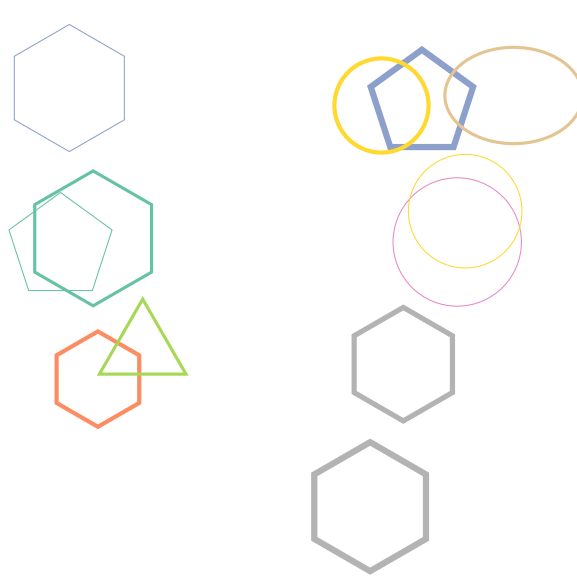[{"shape": "pentagon", "thickness": 0.5, "radius": 0.47, "center": [0.105, 0.572]}, {"shape": "hexagon", "thickness": 1.5, "radius": 0.58, "center": [0.161, 0.586]}, {"shape": "hexagon", "thickness": 2, "radius": 0.41, "center": [0.17, 0.343]}, {"shape": "pentagon", "thickness": 3, "radius": 0.47, "center": [0.731, 0.82]}, {"shape": "hexagon", "thickness": 0.5, "radius": 0.55, "center": [0.12, 0.847]}, {"shape": "circle", "thickness": 0.5, "radius": 0.56, "center": [0.792, 0.58]}, {"shape": "triangle", "thickness": 1.5, "radius": 0.43, "center": [0.247, 0.395]}, {"shape": "circle", "thickness": 2, "radius": 0.41, "center": [0.661, 0.816]}, {"shape": "circle", "thickness": 0.5, "radius": 0.49, "center": [0.806, 0.633]}, {"shape": "oval", "thickness": 1.5, "radius": 0.6, "center": [0.889, 0.834]}, {"shape": "hexagon", "thickness": 3, "radius": 0.56, "center": [0.641, 0.122]}, {"shape": "hexagon", "thickness": 2.5, "radius": 0.49, "center": [0.698, 0.369]}]